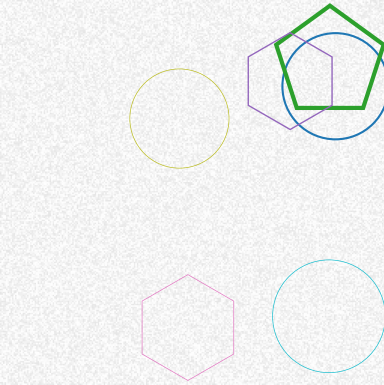[{"shape": "circle", "thickness": 1.5, "radius": 0.69, "center": [0.871, 0.776]}, {"shape": "pentagon", "thickness": 3, "radius": 0.73, "center": [0.857, 0.838]}, {"shape": "hexagon", "thickness": 1, "radius": 0.63, "center": [0.754, 0.789]}, {"shape": "hexagon", "thickness": 0.5, "radius": 0.69, "center": [0.488, 0.149]}, {"shape": "circle", "thickness": 0.5, "radius": 0.64, "center": [0.466, 0.692]}, {"shape": "circle", "thickness": 0.5, "radius": 0.73, "center": [0.854, 0.179]}]